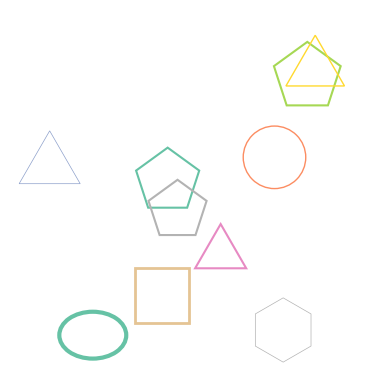[{"shape": "oval", "thickness": 3, "radius": 0.43, "center": [0.241, 0.129]}, {"shape": "pentagon", "thickness": 1.5, "radius": 0.43, "center": [0.435, 0.53]}, {"shape": "circle", "thickness": 1, "radius": 0.41, "center": [0.713, 0.591]}, {"shape": "triangle", "thickness": 0.5, "radius": 0.46, "center": [0.129, 0.569]}, {"shape": "triangle", "thickness": 1.5, "radius": 0.38, "center": [0.573, 0.341]}, {"shape": "pentagon", "thickness": 1.5, "radius": 0.46, "center": [0.798, 0.8]}, {"shape": "triangle", "thickness": 1, "radius": 0.44, "center": [0.819, 0.821]}, {"shape": "square", "thickness": 2, "radius": 0.35, "center": [0.422, 0.233]}, {"shape": "hexagon", "thickness": 0.5, "radius": 0.42, "center": [0.736, 0.143]}, {"shape": "pentagon", "thickness": 1.5, "radius": 0.4, "center": [0.461, 0.454]}]